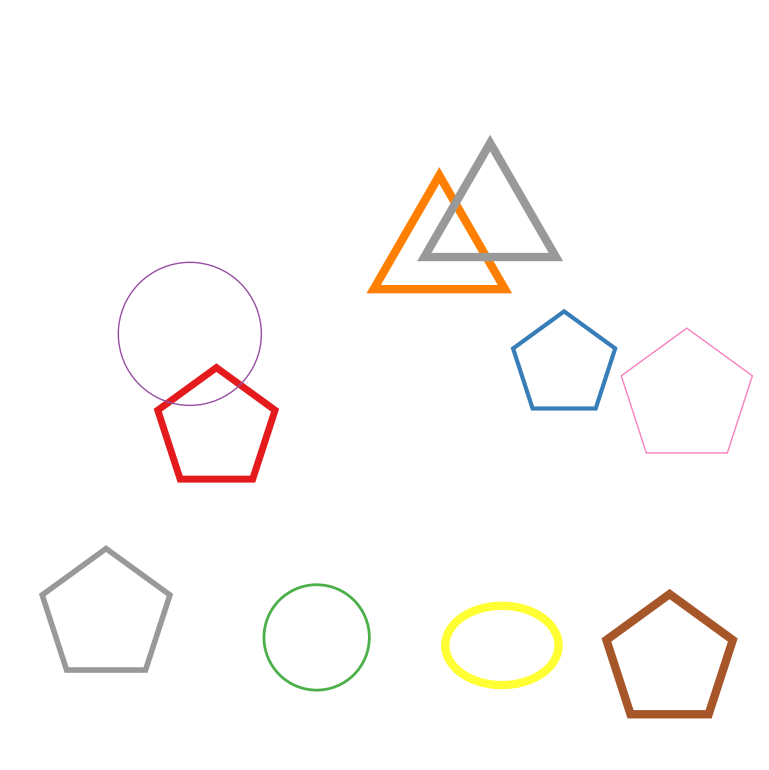[{"shape": "pentagon", "thickness": 2.5, "radius": 0.4, "center": [0.281, 0.443]}, {"shape": "pentagon", "thickness": 1.5, "radius": 0.35, "center": [0.733, 0.526]}, {"shape": "circle", "thickness": 1, "radius": 0.34, "center": [0.411, 0.172]}, {"shape": "circle", "thickness": 0.5, "radius": 0.46, "center": [0.247, 0.566]}, {"shape": "triangle", "thickness": 3, "radius": 0.49, "center": [0.571, 0.674]}, {"shape": "oval", "thickness": 3, "radius": 0.37, "center": [0.652, 0.162]}, {"shape": "pentagon", "thickness": 3, "radius": 0.43, "center": [0.87, 0.142]}, {"shape": "pentagon", "thickness": 0.5, "radius": 0.45, "center": [0.892, 0.484]}, {"shape": "pentagon", "thickness": 2, "radius": 0.44, "center": [0.138, 0.2]}, {"shape": "triangle", "thickness": 3, "radius": 0.49, "center": [0.637, 0.716]}]